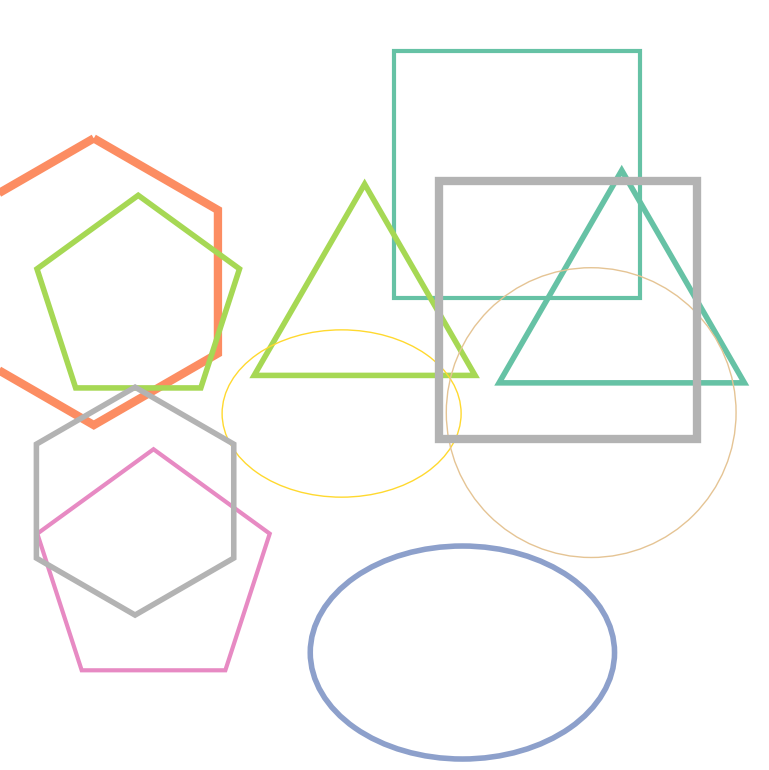[{"shape": "square", "thickness": 1.5, "radius": 0.8, "center": [0.671, 0.774]}, {"shape": "triangle", "thickness": 2, "radius": 0.92, "center": [0.807, 0.595]}, {"shape": "hexagon", "thickness": 3, "radius": 0.93, "center": [0.122, 0.634]}, {"shape": "oval", "thickness": 2, "radius": 0.99, "center": [0.601, 0.153]}, {"shape": "pentagon", "thickness": 1.5, "radius": 0.79, "center": [0.199, 0.258]}, {"shape": "pentagon", "thickness": 2, "radius": 0.69, "center": [0.18, 0.608]}, {"shape": "triangle", "thickness": 2, "radius": 0.83, "center": [0.474, 0.595]}, {"shape": "oval", "thickness": 0.5, "radius": 0.78, "center": [0.444, 0.463]}, {"shape": "circle", "thickness": 0.5, "radius": 0.94, "center": [0.768, 0.464]}, {"shape": "square", "thickness": 3, "radius": 0.84, "center": [0.738, 0.597]}, {"shape": "hexagon", "thickness": 2, "radius": 0.74, "center": [0.175, 0.349]}]